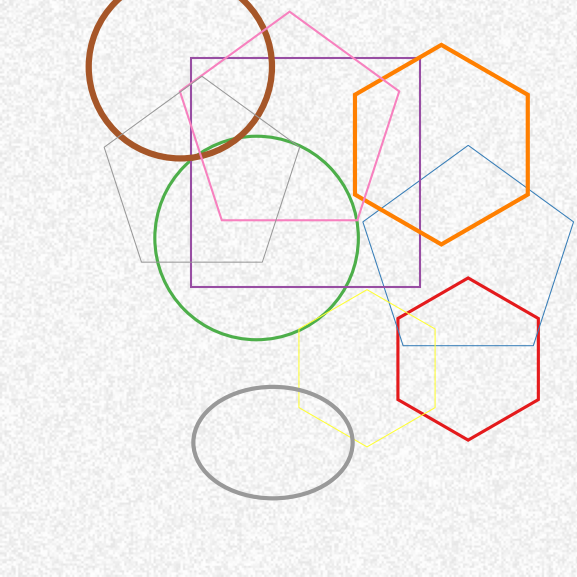[{"shape": "hexagon", "thickness": 1.5, "radius": 0.7, "center": [0.811, 0.377]}, {"shape": "pentagon", "thickness": 0.5, "radius": 0.96, "center": [0.811, 0.556]}, {"shape": "circle", "thickness": 1.5, "radius": 0.88, "center": [0.444, 0.587]}, {"shape": "square", "thickness": 1, "radius": 0.99, "center": [0.53, 0.701]}, {"shape": "hexagon", "thickness": 2, "radius": 0.86, "center": [0.764, 0.749]}, {"shape": "hexagon", "thickness": 0.5, "radius": 0.68, "center": [0.636, 0.361]}, {"shape": "circle", "thickness": 3, "radius": 0.79, "center": [0.312, 0.883]}, {"shape": "pentagon", "thickness": 1, "radius": 1.0, "center": [0.501, 0.779]}, {"shape": "oval", "thickness": 2, "radius": 0.69, "center": [0.473, 0.233]}, {"shape": "pentagon", "thickness": 0.5, "radius": 0.89, "center": [0.35, 0.689]}]